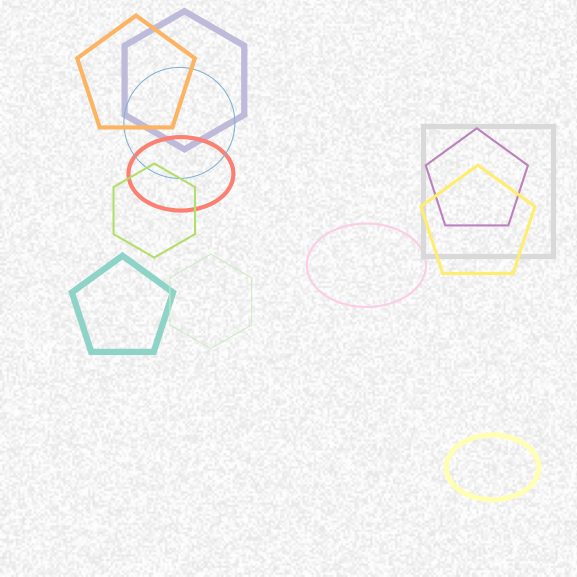[{"shape": "pentagon", "thickness": 3, "radius": 0.46, "center": [0.212, 0.464]}, {"shape": "oval", "thickness": 2.5, "radius": 0.4, "center": [0.853, 0.19]}, {"shape": "hexagon", "thickness": 3, "radius": 0.6, "center": [0.319, 0.86]}, {"shape": "oval", "thickness": 2, "radius": 0.45, "center": [0.313, 0.698]}, {"shape": "circle", "thickness": 0.5, "radius": 0.48, "center": [0.311, 0.786]}, {"shape": "pentagon", "thickness": 2, "radius": 0.54, "center": [0.236, 0.865]}, {"shape": "hexagon", "thickness": 1, "radius": 0.41, "center": [0.267, 0.635]}, {"shape": "oval", "thickness": 1, "radius": 0.52, "center": [0.634, 0.54]}, {"shape": "square", "thickness": 2.5, "radius": 0.56, "center": [0.844, 0.668]}, {"shape": "pentagon", "thickness": 1, "radius": 0.46, "center": [0.826, 0.684]}, {"shape": "hexagon", "thickness": 0.5, "radius": 0.41, "center": [0.365, 0.477]}, {"shape": "pentagon", "thickness": 1.5, "radius": 0.52, "center": [0.827, 0.61]}]